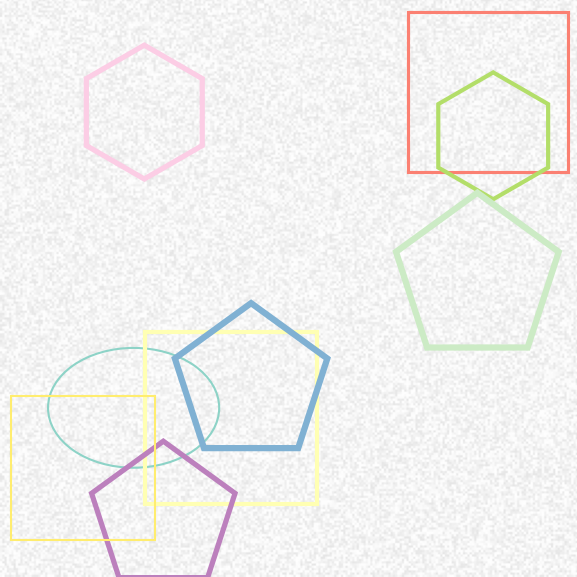[{"shape": "oval", "thickness": 1, "radius": 0.74, "center": [0.231, 0.293]}, {"shape": "square", "thickness": 2, "radius": 0.74, "center": [0.4, 0.275]}, {"shape": "square", "thickness": 1.5, "radius": 0.69, "center": [0.845, 0.84]}, {"shape": "pentagon", "thickness": 3, "radius": 0.69, "center": [0.435, 0.335]}, {"shape": "hexagon", "thickness": 2, "radius": 0.55, "center": [0.854, 0.764]}, {"shape": "hexagon", "thickness": 2.5, "radius": 0.58, "center": [0.25, 0.805]}, {"shape": "pentagon", "thickness": 2.5, "radius": 0.65, "center": [0.283, 0.105]}, {"shape": "pentagon", "thickness": 3, "radius": 0.74, "center": [0.827, 0.517]}, {"shape": "square", "thickness": 1, "radius": 0.62, "center": [0.144, 0.188]}]